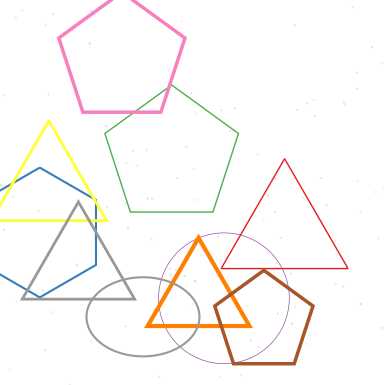[{"shape": "triangle", "thickness": 1, "radius": 0.95, "center": [0.739, 0.398]}, {"shape": "hexagon", "thickness": 1.5, "radius": 0.84, "center": [0.103, 0.396]}, {"shape": "pentagon", "thickness": 1, "radius": 0.91, "center": [0.446, 0.597]}, {"shape": "circle", "thickness": 0.5, "radius": 0.85, "center": [0.582, 0.225]}, {"shape": "triangle", "thickness": 3, "radius": 0.76, "center": [0.516, 0.23]}, {"shape": "triangle", "thickness": 2, "radius": 0.87, "center": [0.127, 0.513]}, {"shape": "pentagon", "thickness": 2.5, "radius": 0.67, "center": [0.685, 0.164]}, {"shape": "pentagon", "thickness": 2.5, "radius": 0.86, "center": [0.317, 0.848]}, {"shape": "oval", "thickness": 1.5, "radius": 0.73, "center": [0.371, 0.177]}, {"shape": "triangle", "thickness": 2, "radius": 0.84, "center": [0.204, 0.307]}]